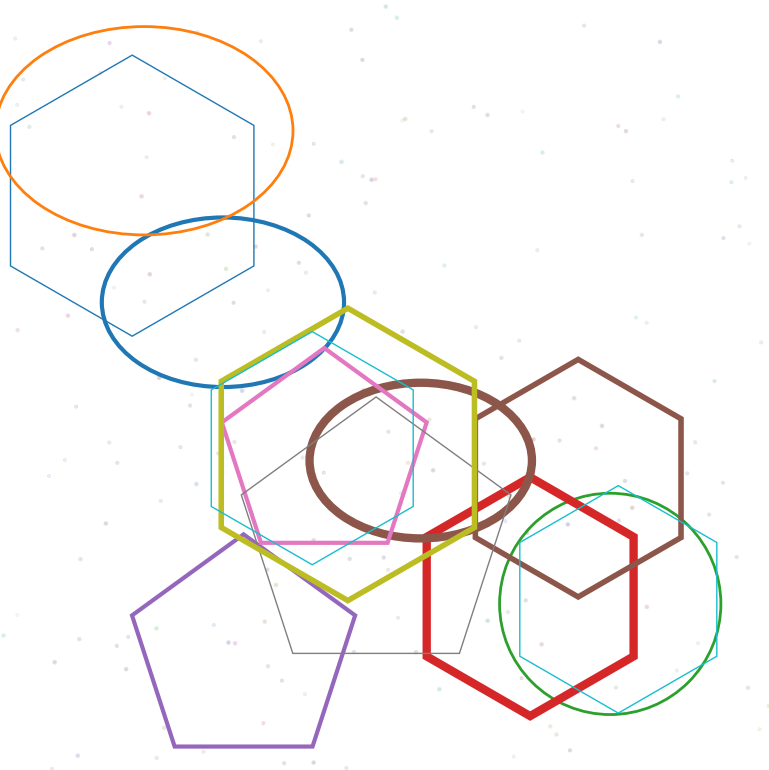[{"shape": "hexagon", "thickness": 0.5, "radius": 0.91, "center": [0.172, 0.746]}, {"shape": "oval", "thickness": 1.5, "radius": 0.79, "center": [0.29, 0.607]}, {"shape": "oval", "thickness": 1, "radius": 0.97, "center": [0.187, 0.83]}, {"shape": "circle", "thickness": 1, "radius": 0.72, "center": [0.792, 0.216]}, {"shape": "hexagon", "thickness": 3, "radius": 0.78, "center": [0.689, 0.225]}, {"shape": "pentagon", "thickness": 1.5, "radius": 0.76, "center": [0.316, 0.154]}, {"shape": "oval", "thickness": 3, "radius": 0.72, "center": [0.546, 0.402]}, {"shape": "hexagon", "thickness": 2, "radius": 0.77, "center": [0.751, 0.379]}, {"shape": "pentagon", "thickness": 1.5, "radius": 0.7, "center": [0.421, 0.408]}, {"shape": "pentagon", "thickness": 0.5, "radius": 0.92, "center": [0.488, 0.3]}, {"shape": "hexagon", "thickness": 2, "radius": 0.95, "center": [0.452, 0.41]}, {"shape": "hexagon", "thickness": 0.5, "radius": 0.74, "center": [0.803, 0.222]}, {"shape": "hexagon", "thickness": 0.5, "radius": 0.76, "center": [0.406, 0.418]}]